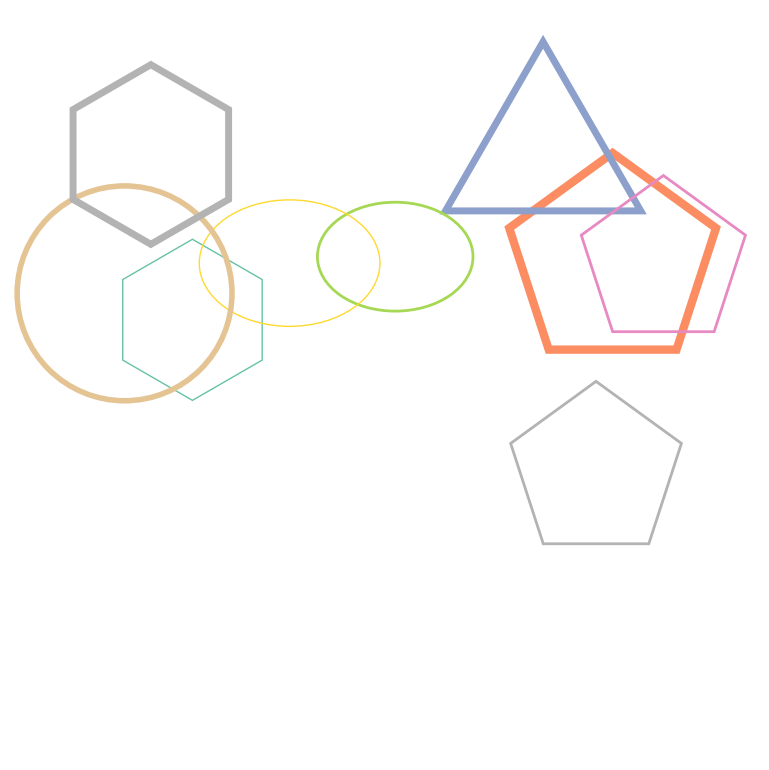[{"shape": "hexagon", "thickness": 0.5, "radius": 0.52, "center": [0.25, 0.585]}, {"shape": "pentagon", "thickness": 3, "radius": 0.71, "center": [0.796, 0.66]}, {"shape": "triangle", "thickness": 2.5, "radius": 0.73, "center": [0.705, 0.799]}, {"shape": "pentagon", "thickness": 1, "radius": 0.56, "center": [0.862, 0.66]}, {"shape": "oval", "thickness": 1, "radius": 0.51, "center": [0.513, 0.667]}, {"shape": "oval", "thickness": 0.5, "radius": 0.59, "center": [0.376, 0.658]}, {"shape": "circle", "thickness": 2, "radius": 0.7, "center": [0.162, 0.619]}, {"shape": "hexagon", "thickness": 2.5, "radius": 0.58, "center": [0.196, 0.799]}, {"shape": "pentagon", "thickness": 1, "radius": 0.58, "center": [0.774, 0.388]}]